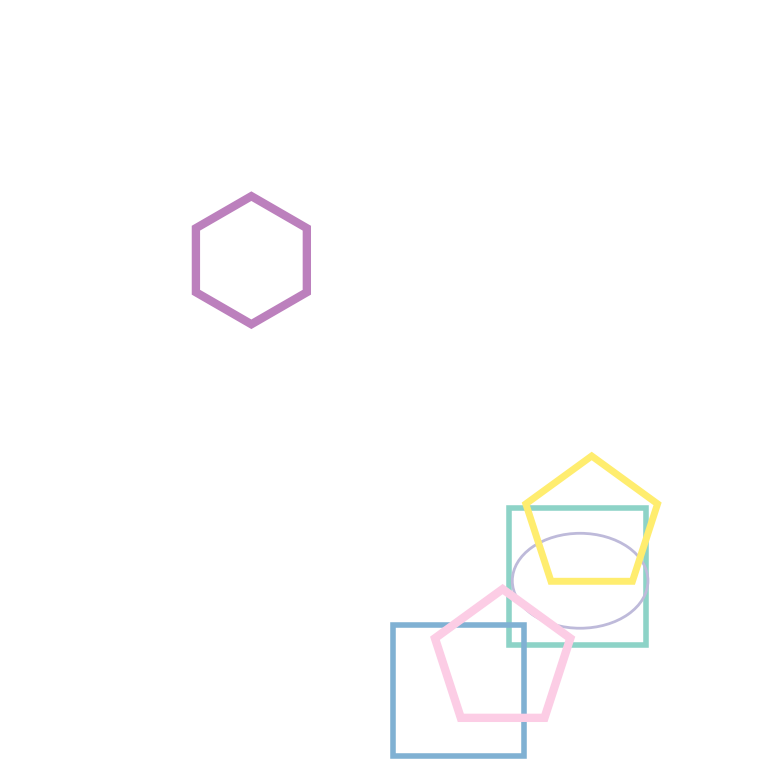[{"shape": "square", "thickness": 2, "radius": 0.45, "center": [0.75, 0.251]}, {"shape": "oval", "thickness": 1, "radius": 0.44, "center": [0.753, 0.246]}, {"shape": "square", "thickness": 2, "radius": 0.43, "center": [0.595, 0.103]}, {"shape": "pentagon", "thickness": 3, "radius": 0.46, "center": [0.653, 0.143]}, {"shape": "hexagon", "thickness": 3, "radius": 0.42, "center": [0.326, 0.662]}, {"shape": "pentagon", "thickness": 2.5, "radius": 0.45, "center": [0.768, 0.318]}]